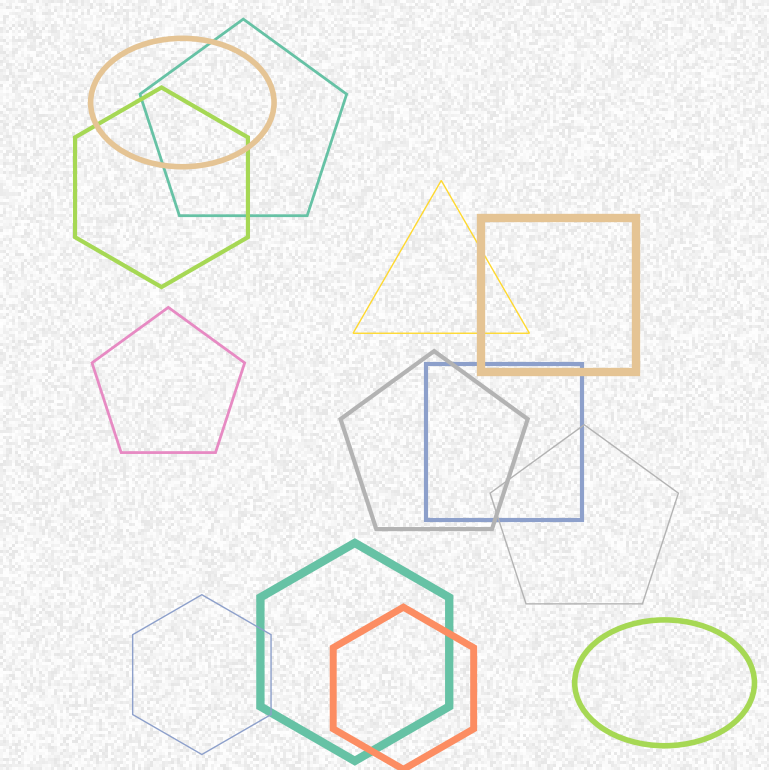[{"shape": "pentagon", "thickness": 1, "radius": 0.71, "center": [0.316, 0.834]}, {"shape": "hexagon", "thickness": 3, "radius": 0.71, "center": [0.461, 0.153]}, {"shape": "hexagon", "thickness": 2.5, "radius": 0.53, "center": [0.524, 0.106]}, {"shape": "square", "thickness": 1.5, "radius": 0.51, "center": [0.655, 0.426]}, {"shape": "hexagon", "thickness": 0.5, "radius": 0.52, "center": [0.262, 0.124]}, {"shape": "pentagon", "thickness": 1, "radius": 0.52, "center": [0.219, 0.497]}, {"shape": "hexagon", "thickness": 1.5, "radius": 0.65, "center": [0.21, 0.757]}, {"shape": "oval", "thickness": 2, "radius": 0.58, "center": [0.863, 0.113]}, {"shape": "triangle", "thickness": 0.5, "radius": 0.66, "center": [0.573, 0.633]}, {"shape": "oval", "thickness": 2, "radius": 0.6, "center": [0.237, 0.867]}, {"shape": "square", "thickness": 3, "radius": 0.5, "center": [0.725, 0.617]}, {"shape": "pentagon", "thickness": 0.5, "radius": 0.64, "center": [0.759, 0.32]}, {"shape": "pentagon", "thickness": 1.5, "radius": 0.64, "center": [0.564, 0.416]}]